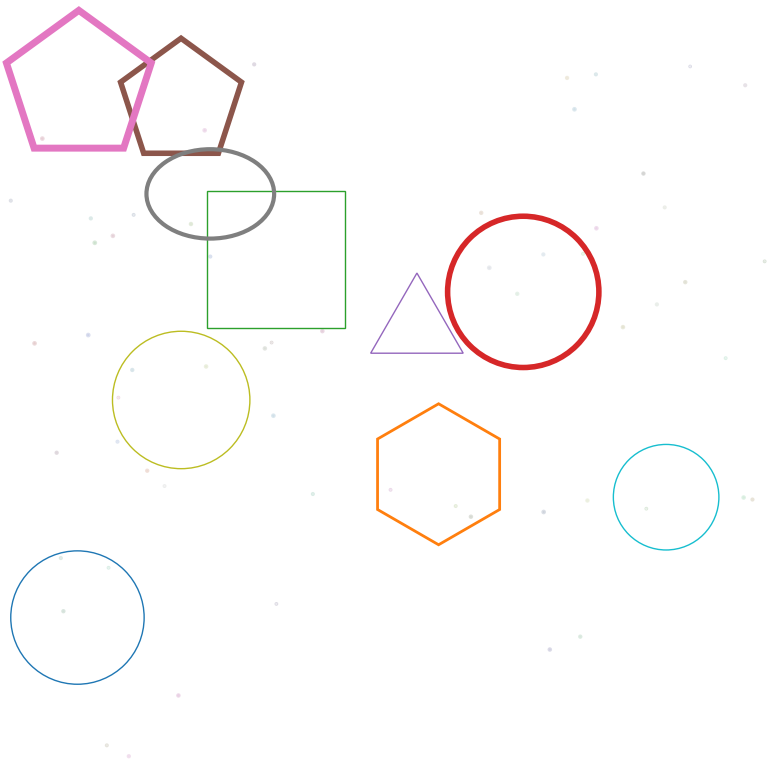[{"shape": "circle", "thickness": 0.5, "radius": 0.43, "center": [0.101, 0.198]}, {"shape": "hexagon", "thickness": 1, "radius": 0.46, "center": [0.57, 0.384]}, {"shape": "square", "thickness": 0.5, "radius": 0.45, "center": [0.359, 0.663]}, {"shape": "circle", "thickness": 2, "radius": 0.49, "center": [0.68, 0.621]}, {"shape": "triangle", "thickness": 0.5, "radius": 0.35, "center": [0.541, 0.576]}, {"shape": "pentagon", "thickness": 2, "radius": 0.41, "center": [0.235, 0.868]}, {"shape": "pentagon", "thickness": 2.5, "radius": 0.49, "center": [0.102, 0.888]}, {"shape": "oval", "thickness": 1.5, "radius": 0.41, "center": [0.273, 0.748]}, {"shape": "circle", "thickness": 0.5, "radius": 0.45, "center": [0.235, 0.481]}, {"shape": "circle", "thickness": 0.5, "radius": 0.34, "center": [0.865, 0.354]}]